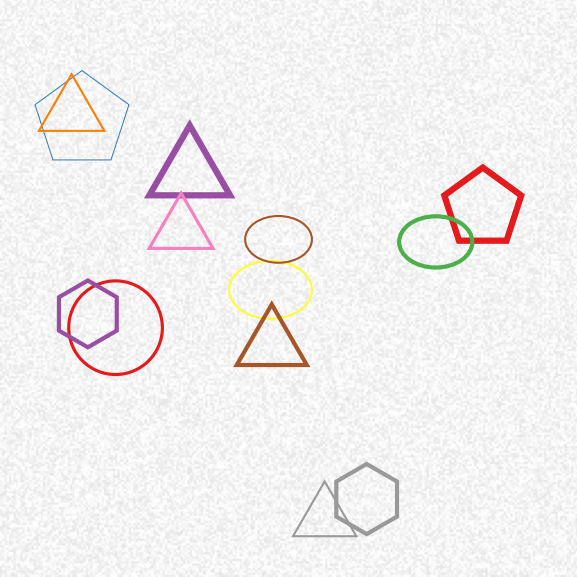[{"shape": "circle", "thickness": 1.5, "radius": 0.41, "center": [0.2, 0.432]}, {"shape": "pentagon", "thickness": 3, "radius": 0.35, "center": [0.836, 0.639]}, {"shape": "pentagon", "thickness": 0.5, "radius": 0.43, "center": [0.142, 0.791]}, {"shape": "oval", "thickness": 2, "radius": 0.32, "center": [0.755, 0.58]}, {"shape": "hexagon", "thickness": 2, "radius": 0.29, "center": [0.152, 0.456]}, {"shape": "triangle", "thickness": 3, "radius": 0.4, "center": [0.329, 0.701]}, {"shape": "triangle", "thickness": 1, "radius": 0.33, "center": [0.124, 0.805]}, {"shape": "oval", "thickness": 1, "radius": 0.36, "center": [0.468, 0.497]}, {"shape": "oval", "thickness": 1, "radius": 0.29, "center": [0.482, 0.585]}, {"shape": "triangle", "thickness": 2, "radius": 0.35, "center": [0.471, 0.402]}, {"shape": "triangle", "thickness": 1.5, "radius": 0.32, "center": [0.314, 0.601]}, {"shape": "hexagon", "thickness": 2, "radius": 0.3, "center": [0.635, 0.135]}, {"shape": "triangle", "thickness": 1, "radius": 0.32, "center": [0.562, 0.102]}]